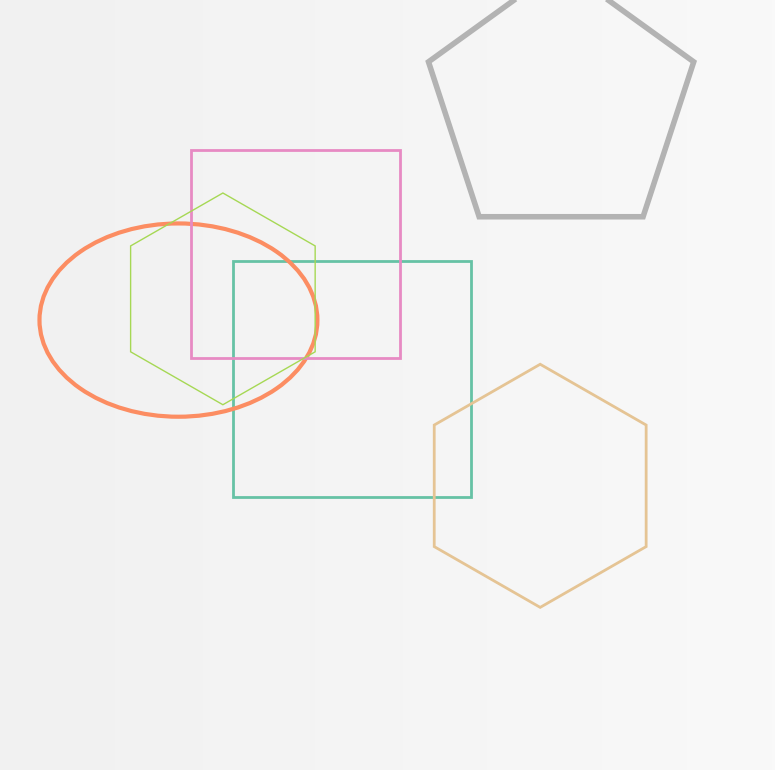[{"shape": "square", "thickness": 1, "radius": 0.77, "center": [0.454, 0.508]}, {"shape": "oval", "thickness": 1.5, "radius": 0.9, "center": [0.23, 0.584]}, {"shape": "square", "thickness": 1, "radius": 0.68, "center": [0.381, 0.67]}, {"shape": "hexagon", "thickness": 0.5, "radius": 0.69, "center": [0.288, 0.612]}, {"shape": "hexagon", "thickness": 1, "radius": 0.79, "center": [0.697, 0.369]}, {"shape": "pentagon", "thickness": 2, "radius": 0.9, "center": [0.724, 0.864]}]